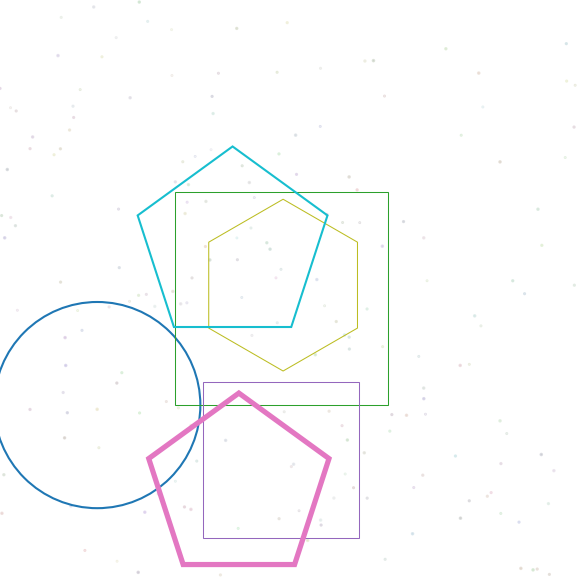[{"shape": "circle", "thickness": 1, "radius": 0.89, "center": [0.168, 0.298]}, {"shape": "square", "thickness": 0.5, "radius": 0.92, "center": [0.487, 0.483]}, {"shape": "square", "thickness": 0.5, "radius": 0.68, "center": [0.486, 0.203]}, {"shape": "pentagon", "thickness": 2.5, "radius": 0.82, "center": [0.414, 0.154]}, {"shape": "hexagon", "thickness": 0.5, "radius": 0.74, "center": [0.49, 0.505]}, {"shape": "pentagon", "thickness": 1, "radius": 0.86, "center": [0.403, 0.573]}]